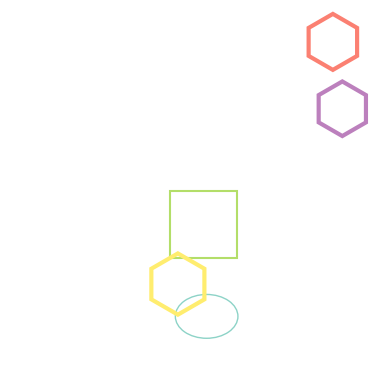[{"shape": "oval", "thickness": 1, "radius": 0.41, "center": [0.537, 0.178]}, {"shape": "hexagon", "thickness": 3, "radius": 0.36, "center": [0.865, 0.891]}, {"shape": "square", "thickness": 1.5, "radius": 0.44, "center": [0.528, 0.417]}, {"shape": "hexagon", "thickness": 3, "radius": 0.35, "center": [0.889, 0.718]}, {"shape": "hexagon", "thickness": 3, "radius": 0.4, "center": [0.462, 0.262]}]